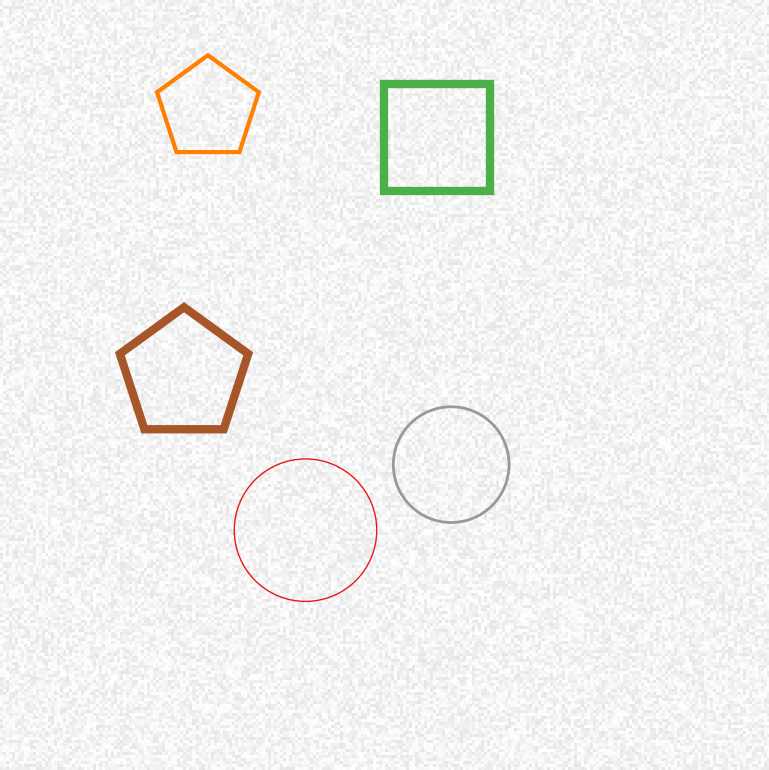[{"shape": "circle", "thickness": 0.5, "radius": 0.46, "center": [0.397, 0.311]}, {"shape": "square", "thickness": 3, "radius": 0.35, "center": [0.568, 0.821]}, {"shape": "pentagon", "thickness": 1.5, "radius": 0.35, "center": [0.27, 0.859]}, {"shape": "pentagon", "thickness": 3, "radius": 0.44, "center": [0.239, 0.513]}, {"shape": "circle", "thickness": 1, "radius": 0.38, "center": [0.586, 0.397]}]